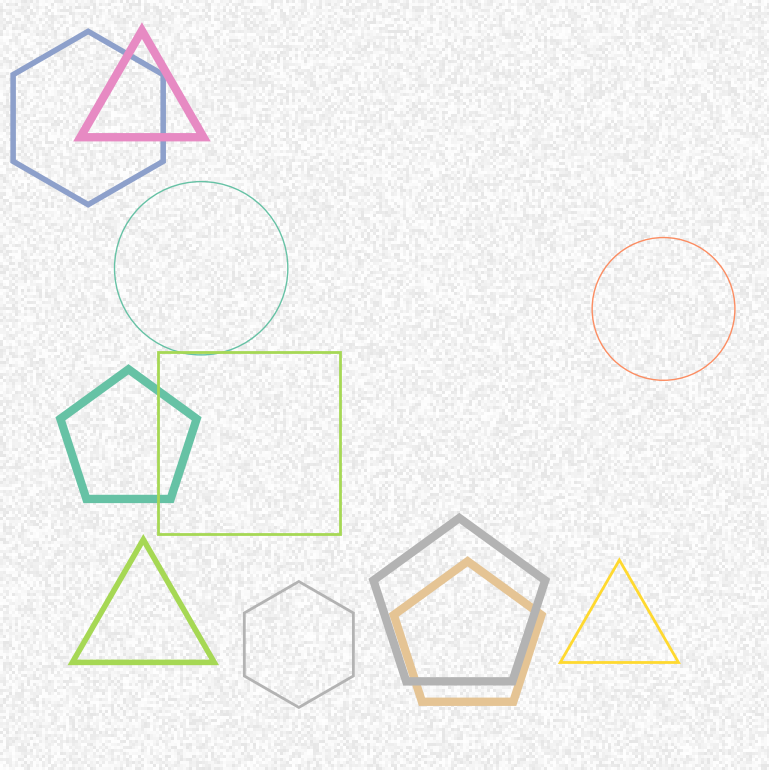[{"shape": "pentagon", "thickness": 3, "radius": 0.47, "center": [0.167, 0.427]}, {"shape": "circle", "thickness": 0.5, "radius": 0.56, "center": [0.261, 0.652]}, {"shape": "circle", "thickness": 0.5, "radius": 0.46, "center": [0.862, 0.599]}, {"shape": "hexagon", "thickness": 2, "radius": 0.56, "center": [0.114, 0.847]}, {"shape": "triangle", "thickness": 3, "radius": 0.46, "center": [0.184, 0.868]}, {"shape": "square", "thickness": 1, "radius": 0.59, "center": [0.324, 0.425]}, {"shape": "triangle", "thickness": 2, "radius": 0.53, "center": [0.186, 0.193]}, {"shape": "triangle", "thickness": 1, "radius": 0.44, "center": [0.804, 0.184]}, {"shape": "pentagon", "thickness": 3, "radius": 0.5, "center": [0.607, 0.17]}, {"shape": "pentagon", "thickness": 3, "radius": 0.59, "center": [0.597, 0.21]}, {"shape": "hexagon", "thickness": 1, "radius": 0.41, "center": [0.388, 0.163]}]